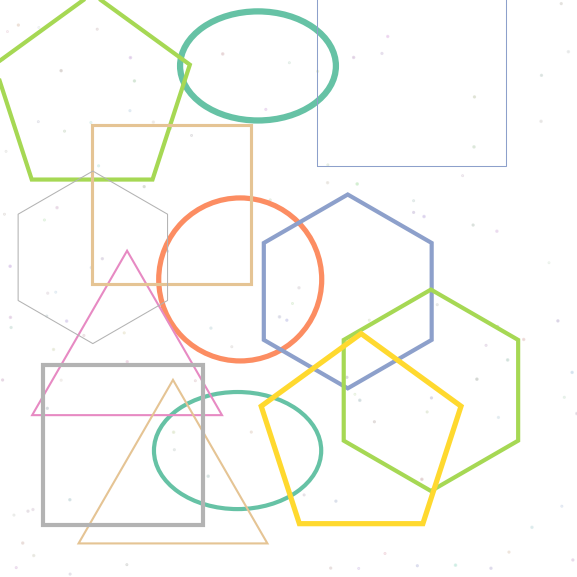[{"shape": "oval", "thickness": 3, "radius": 0.67, "center": [0.447, 0.885]}, {"shape": "oval", "thickness": 2, "radius": 0.72, "center": [0.411, 0.219]}, {"shape": "circle", "thickness": 2.5, "radius": 0.71, "center": [0.416, 0.515]}, {"shape": "square", "thickness": 0.5, "radius": 0.82, "center": [0.712, 0.876]}, {"shape": "hexagon", "thickness": 2, "radius": 0.84, "center": [0.602, 0.494]}, {"shape": "triangle", "thickness": 1, "radius": 0.95, "center": [0.22, 0.375]}, {"shape": "hexagon", "thickness": 2, "radius": 0.87, "center": [0.746, 0.323]}, {"shape": "pentagon", "thickness": 2, "radius": 0.89, "center": [0.16, 0.832]}, {"shape": "pentagon", "thickness": 2.5, "radius": 0.91, "center": [0.625, 0.24]}, {"shape": "triangle", "thickness": 1, "radius": 0.94, "center": [0.3, 0.153]}, {"shape": "square", "thickness": 1.5, "radius": 0.69, "center": [0.297, 0.645]}, {"shape": "square", "thickness": 2, "radius": 0.69, "center": [0.213, 0.228]}, {"shape": "hexagon", "thickness": 0.5, "radius": 0.75, "center": [0.161, 0.554]}]